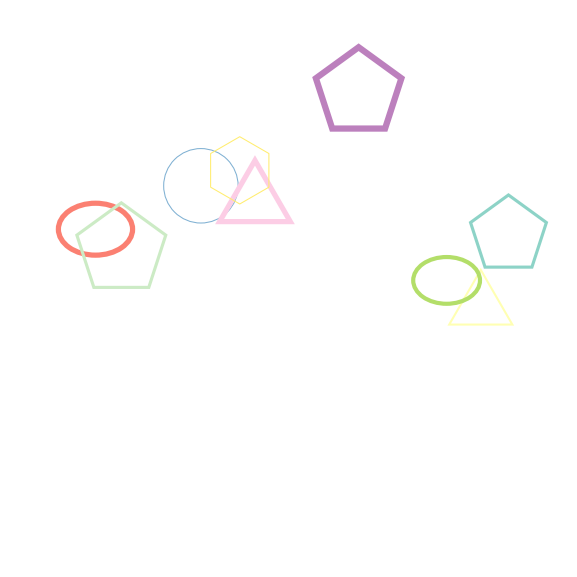[{"shape": "pentagon", "thickness": 1.5, "radius": 0.35, "center": [0.88, 0.592]}, {"shape": "triangle", "thickness": 1, "radius": 0.32, "center": [0.833, 0.469]}, {"shape": "oval", "thickness": 2.5, "radius": 0.32, "center": [0.165, 0.602]}, {"shape": "circle", "thickness": 0.5, "radius": 0.32, "center": [0.348, 0.677]}, {"shape": "oval", "thickness": 2, "radius": 0.29, "center": [0.773, 0.514]}, {"shape": "triangle", "thickness": 2.5, "radius": 0.35, "center": [0.441, 0.651]}, {"shape": "pentagon", "thickness": 3, "radius": 0.39, "center": [0.621, 0.84]}, {"shape": "pentagon", "thickness": 1.5, "radius": 0.4, "center": [0.21, 0.567]}, {"shape": "hexagon", "thickness": 0.5, "radius": 0.29, "center": [0.415, 0.704]}]